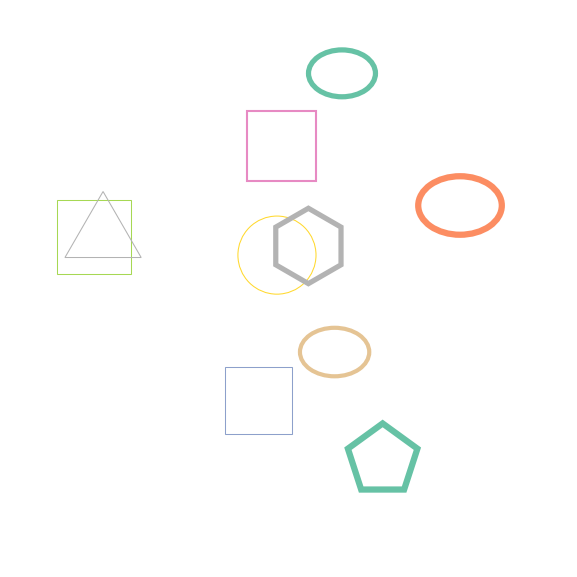[{"shape": "pentagon", "thickness": 3, "radius": 0.32, "center": [0.663, 0.203]}, {"shape": "oval", "thickness": 2.5, "radius": 0.29, "center": [0.592, 0.872]}, {"shape": "oval", "thickness": 3, "radius": 0.36, "center": [0.797, 0.643]}, {"shape": "square", "thickness": 0.5, "radius": 0.29, "center": [0.447, 0.305]}, {"shape": "square", "thickness": 1, "radius": 0.3, "center": [0.488, 0.746]}, {"shape": "square", "thickness": 0.5, "radius": 0.32, "center": [0.162, 0.589]}, {"shape": "circle", "thickness": 0.5, "radius": 0.34, "center": [0.48, 0.557]}, {"shape": "oval", "thickness": 2, "radius": 0.3, "center": [0.579, 0.39]}, {"shape": "triangle", "thickness": 0.5, "radius": 0.38, "center": [0.178, 0.591]}, {"shape": "hexagon", "thickness": 2.5, "radius": 0.33, "center": [0.534, 0.573]}]